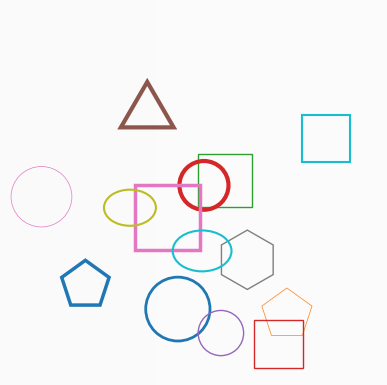[{"shape": "circle", "thickness": 2, "radius": 0.41, "center": [0.459, 0.197]}, {"shape": "pentagon", "thickness": 2.5, "radius": 0.32, "center": [0.22, 0.26]}, {"shape": "pentagon", "thickness": 0.5, "radius": 0.34, "center": [0.74, 0.184]}, {"shape": "square", "thickness": 1, "radius": 0.35, "center": [0.581, 0.532]}, {"shape": "square", "thickness": 1, "radius": 0.31, "center": [0.719, 0.106]}, {"shape": "circle", "thickness": 3, "radius": 0.32, "center": [0.526, 0.518]}, {"shape": "circle", "thickness": 1, "radius": 0.29, "center": [0.57, 0.135]}, {"shape": "triangle", "thickness": 3, "radius": 0.39, "center": [0.38, 0.708]}, {"shape": "square", "thickness": 2.5, "radius": 0.42, "center": [0.432, 0.435]}, {"shape": "circle", "thickness": 0.5, "radius": 0.39, "center": [0.107, 0.489]}, {"shape": "hexagon", "thickness": 1, "radius": 0.39, "center": [0.638, 0.325]}, {"shape": "oval", "thickness": 1.5, "radius": 0.34, "center": [0.335, 0.46]}, {"shape": "oval", "thickness": 1.5, "radius": 0.38, "center": [0.522, 0.348]}, {"shape": "square", "thickness": 1.5, "radius": 0.31, "center": [0.842, 0.64]}]